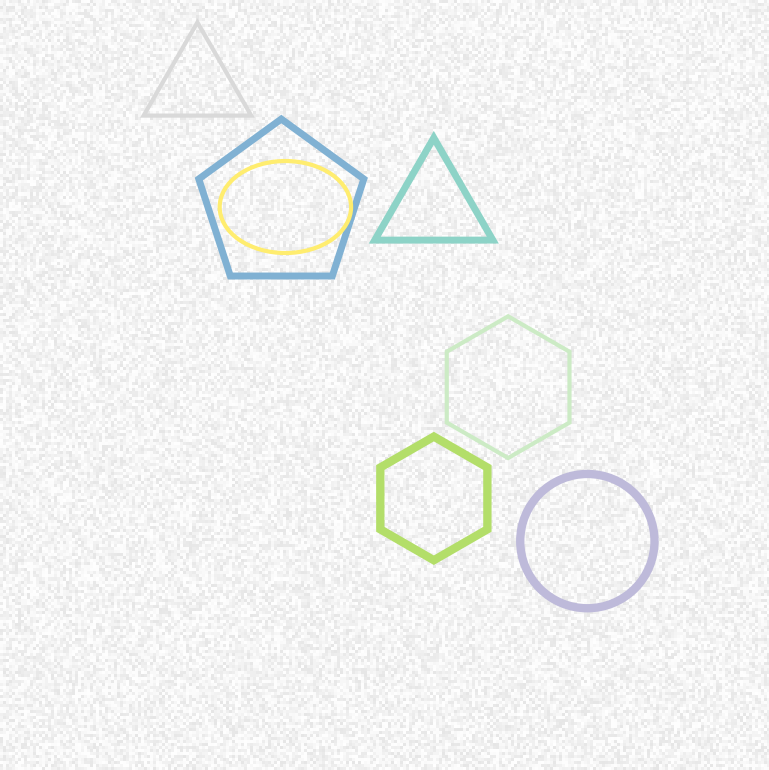[{"shape": "triangle", "thickness": 2.5, "radius": 0.44, "center": [0.563, 0.732]}, {"shape": "circle", "thickness": 3, "radius": 0.44, "center": [0.763, 0.297]}, {"shape": "pentagon", "thickness": 2.5, "radius": 0.56, "center": [0.365, 0.733]}, {"shape": "hexagon", "thickness": 3, "radius": 0.4, "center": [0.563, 0.353]}, {"shape": "triangle", "thickness": 1.5, "radius": 0.4, "center": [0.256, 0.89]}, {"shape": "hexagon", "thickness": 1.5, "radius": 0.46, "center": [0.66, 0.497]}, {"shape": "oval", "thickness": 1.5, "radius": 0.43, "center": [0.371, 0.731]}]